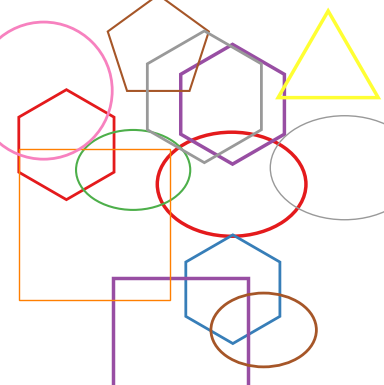[{"shape": "hexagon", "thickness": 2, "radius": 0.71, "center": [0.173, 0.624]}, {"shape": "oval", "thickness": 2.5, "radius": 0.97, "center": [0.602, 0.521]}, {"shape": "hexagon", "thickness": 2, "radius": 0.71, "center": [0.605, 0.249]}, {"shape": "oval", "thickness": 1.5, "radius": 0.74, "center": [0.346, 0.559]}, {"shape": "square", "thickness": 2.5, "radius": 0.87, "center": [0.469, 0.103]}, {"shape": "hexagon", "thickness": 2.5, "radius": 0.78, "center": [0.604, 0.729]}, {"shape": "square", "thickness": 1, "radius": 0.98, "center": [0.245, 0.417]}, {"shape": "triangle", "thickness": 2.5, "radius": 0.75, "center": [0.852, 0.821]}, {"shape": "pentagon", "thickness": 1.5, "radius": 0.69, "center": [0.411, 0.875]}, {"shape": "oval", "thickness": 2, "radius": 0.68, "center": [0.685, 0.143]}, {"shape": "circle", "thickness": 2, "radius": 0.89, "center": [0.113, 0.765]}, {"shape": "oval", "thickness": 1, "radius": 0.96, "center": [0.895, 0.564]}, {"shape": "hexagon", "thickness": 2, "radius": 0.86, "center": [0.531, 0.749]}]